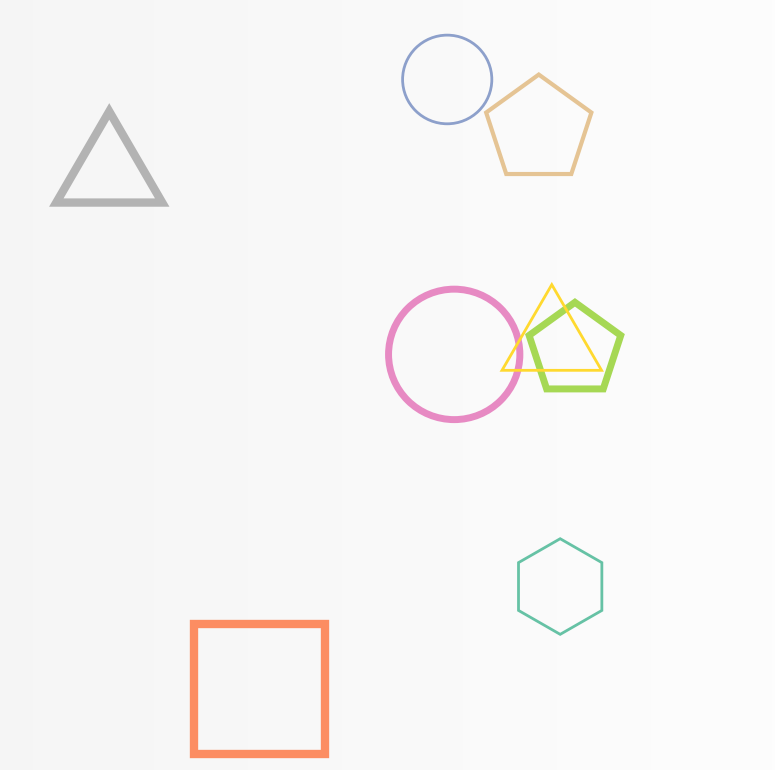[{"shape": "hexagon", "thickness": 1, "radius": 0.31, "center": [0.723, 0.238]}, {"shape": "square", "thickness": 3, "radius": 0.42, "center": [0.335, 0.105]}, {"shape": "circle", "thickness": 1, "radius": 0.29, "center": [0.577, 0.897]}, {"shape": "circle", "thickness": 2.5, "radius": 0.42, "center": [0.586, 0.54]}, {"shape": "pentagon", "thickness": 2.5, "radius": 0.31, "center": [0.742, 0.545]}, {"shape": "triangle", "thickness": 1, "radius": 0.37, "center": [0.712, 0.556]}, {"shape": "pentagon", "thickness": 1.5, "radius": 0.36, "center": [0.695, 0.832]}, {"shape": "triangle", "thickness": 3, "radius": 0.39, "center": [0.141, 0.776]}]